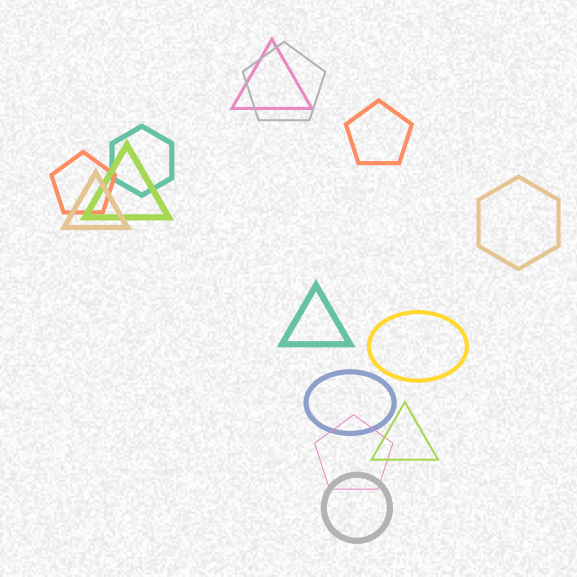[{"shape": "triangle", "thickness": 3, "radius": 0.34, "center": [0.547, 0.437]}, {"shape": "hexagon", "thickness": 2.5, "radius": 0.3, "center": [0.246, 0.721]}, {"shape": "pentagon", "thickness": 2, "radius": 0.29, "center": [0.144, 0.678]}, {"shape": "pentagon", "thickness": 2, "radius": 0.3, "center": [0.656, 0.765]}, {"shape": "oval", "thickness": 2.5, "radius": 0.38, "center": [0.606, 0.302]}, {"shape": "pentagon", "thickness": 0.5, "radius": 0.36, "center": [0.613, 0.21]}, {"shape": "triangle", "thickness": 1.5, "radius": 0.4, "center": [0.471, 0.851]}, {"shape": "triangle", "thickness": 3, "radius": 0.42, "center": [0.22, 0.665]}, {"shape": "triangle", "thickness": 1, "radius": 0.33, "center": [0.701, 0.236]}, {"shape": "oval", "thickness": 2, "radius": 0.42, "center": [0.724, 0.399]}, {"shape": "triangle", "thickness": 2.5, "radius": 0.32, "center": [0.166, 0.637]}, {"shape": "hexagon", "thickness": 2, "radius": 0.4, "center": [0.898, 0.613]}, {"shape": "circle", "thickness": 3, "radius": 0.29, "center": [0.618, 0.12]}, {"shape": "pentagon", "thickness": 1, "radius": 0.38, "center": [0.492, 0.852]}]